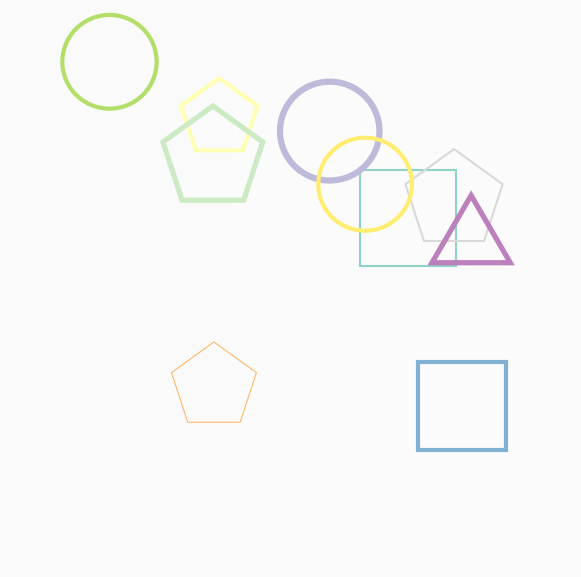[{"shape": "square", "thickness": 1, "radius": 0.42, "center": [0.702, 0.621]}, {"shape": "pentagon", "thickness": 2, "radius": 0.35, "center": [0.377, 0.795]}, {"shape": "circle", "thickness": 3, "radius": 0.43, "center": [0.567, 0.772]}, {"shape": "square", "thickness": 2, "radius": 0.38, "center": [0.795, 0.296]}, {"shape": "pentagon", "thickness": 0.5, "radius": 0.38, "center": [0.368, 0.33]}, {"shape": "circle", "thickness": 2, "radius": 0.41, "center": [0.188, 0.892]}, {"shape": "pentagon", "thickness": 1, "radius": 0.44, "center": [0.781, 0.653]}, {"shape": "triangle", "thickness": 2.5, "radius": 0.39, "center": [0.811, 0.583]}, {"shape": "pentagon", "thickness": 2.5, "radius": 0.45, "center": [0.366, 0.725]}, {"shape": "circle", "thickness": 2, "radius": 0.4, "center": [0.628, 0.68]}]